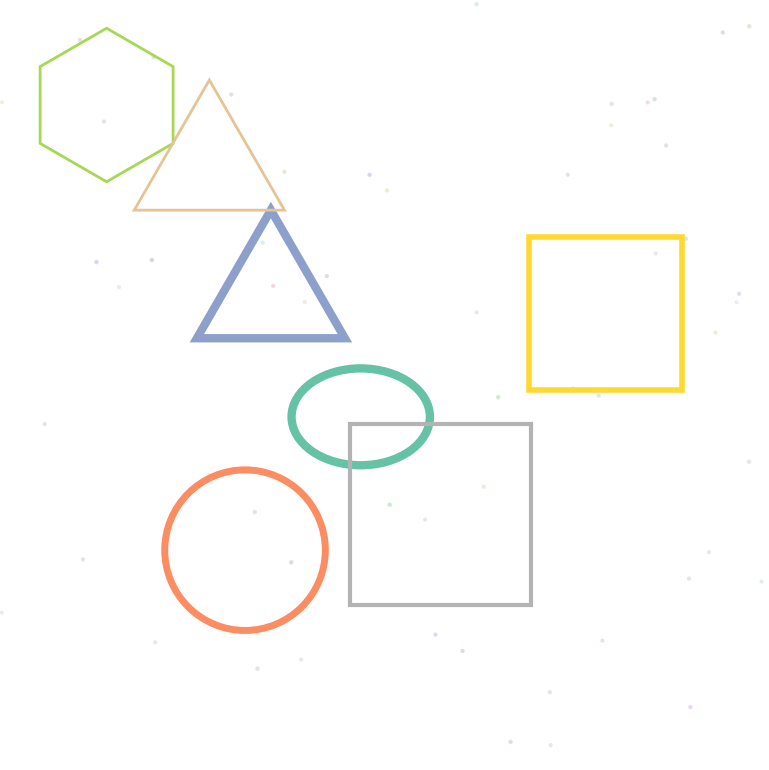[{"shape": "oval", "thickness": 3, "radius": 0.45, "center": [0.468, 0.459]}, {"shape": "circle", "thickness": 2.5, "radius": 0.52, "center": [0.318, 0.286]}, {"shape": "triangle", "thickness": 3, "radius": 0.55, "center": [0.352, 0.616]}, {"shape": "hexagon", "thickness": 1, "radius": 0.5, "center": [0.138, 0.864]}, {"shape": "square", "thickness": 2, "radius": 0.5, "center": [0.786, 0.593]}, {"shape": "triangle", "thickness": 1, "radius": 0.56, "center": [0.272, 0.783]}, {"shape": "square", "thickness": 1.5, "radius": 0.59, "center": [0.572, 0.332]}]